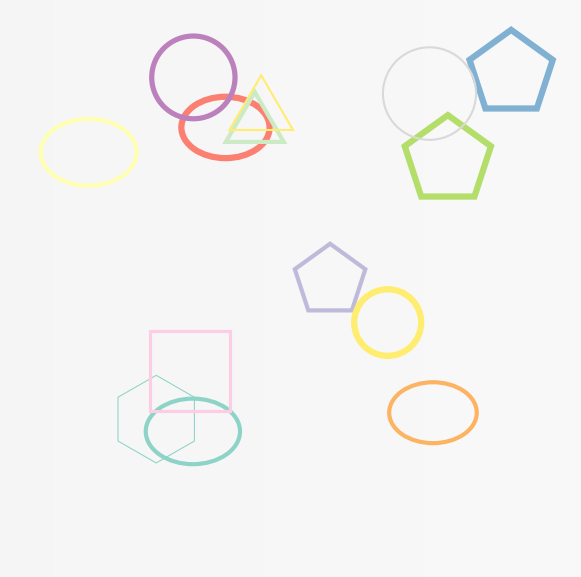[{"shape": "oval", "thickness": 2, "radius": 0.41, "center": [0.332, 0.252]}, {"shape": "hexagon", "thickness": 0.5, "radius": 0.38, "center": [0.269, 0.273]}, {"shape": "oval", "thickness": 2, "radius": 0.41, "center": [0.152, 0.735]}, {"shape": "pentagon", "thickness": 2, "radius": 0.32, "center": [0.568, 0.513]}, {"shape": "oval", "thickness": 3, "radius": 0.38, "center": [0.388, 0.778]}, {"shape": "pentagon", "thickness": 3, "radius": 0.38, "center": [0.879, 0.872]}, {"shape": "oval", "thickness": 2, "radius": 0.38, "center": [0.745, 0.284]}, {"shape": "pentagon", "thickness": 3, "radius": 0.39, "center": [0.77, 0.722]}, {"shape": "square", "thickness": 1.5, "radius": 0.35, "center": [0.327, 0.357]}, {"shape": "circle", "thickness": 1, "radius": 0.4, "center": [0.739, 0.837]}, {"shape": "circle", "thickness": 2.5, "radius": 0.36, "center": [0.333, 0.865]}, {"shape": "triangle", "thickness": 2, "radius": 0.29, "center": [0.438, 0.782]}, {"shape": "circle", "thickness": 3, "radius": 0.29, "center": [0.667, 0.441]}, {"shape": "triangle", "thickness": 1, "radius": 0.32, "center": [0.449, 0.806]}]